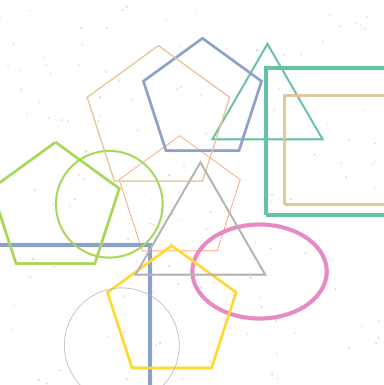[{"shape": "square", "thickness": 3, "radius": 0.96, "center": [0.882, 0.632]}, {"shape": "triangle", "thickness": 1.5, "radius": 0.83, "center": [0.695, 0.721]}, {"shape": "pentagon", "thickness": 0.5, "radius": 0.83, "center": [0.467, 0.482]}, {"shape": "square", "thickness": 3, "radius": 0.99, "center": [0.192, 0.166]}, {"shape": "pentagon", "thickness": 2, "radius": 0.81, "center": [0.526, 0.739]}, {"shape": "oval", "thickness": 3, "radius": 0.87, "center": [0.674, 0.295]}, {"shape": "pentagon", "thickness": 2, "radius": 0.87, "center": [0.144, 0.456]}, {"shape": "circle", "thickness": 1.5, "radius": 0.69, "center": [0.284, 0.469]}, {"shape": "pentagon", "thickness": 2, "radius": 0.88, "center": [0.446, 0.186]}, {"shape": "square", "thickness": 2, "radius": 0.71, "center": [0.88, 0.612]}, {"shape": "pentagon", "thickness": 1, "radius": 0.97, "center": [0.412, 0.687]}, {"shape": "triangle", "thickness": 1.5, "radius": 0.97, "center": [0.521, 0.384]}, {"shape": "circle", "thickness": 0.5, "radius": 0.75, "center": [0.316, 0.103]}]